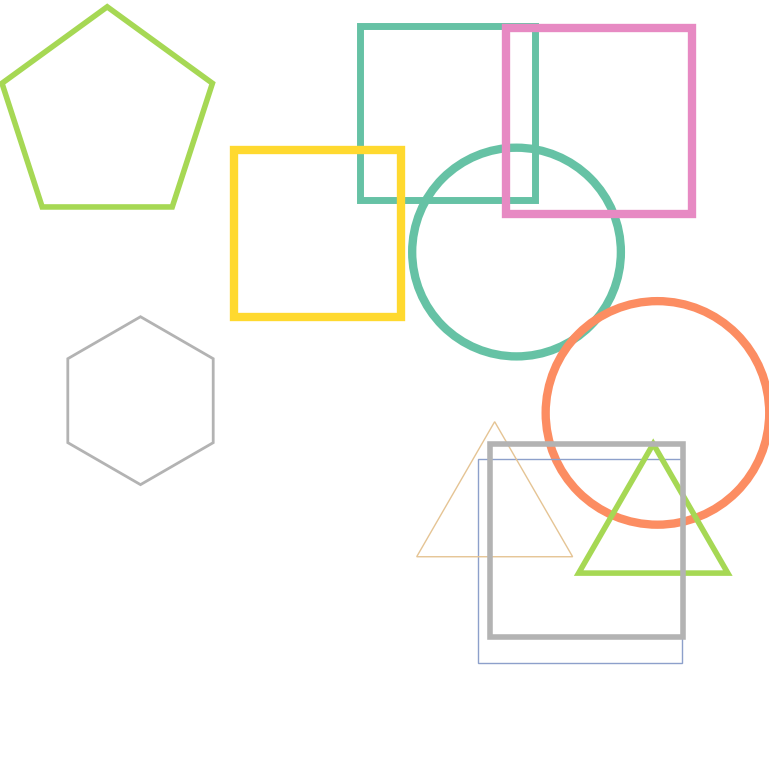[{"shape": "circle", "thickness": 3, "radius": 0.68, "center": [0.671, 0.673]}, {"shape": "square", "thickness": 2.5, "radius": 0.57, "center": [0.581, 0.853]}, {"shape": "circle", "thickness": 3, "radius": 0.73, "center": [0.854, 0.464]}, {"shape": "square", "thickness": 0.5, "radius": 0.66, "center": [0.753, 0.272]}, {"shape": "square", "thickness": 3, "radius": 0.6, "center": [0.778, 0.843]}, {"shape": "triangle", "thickness": 2, "radius": 0.56, "center": [0.848, 0.312]}, {"shape": "pentagon", "thickness": 2, "radius": 0.72, "center": [0.139, 0.847]}, {"shape": "square", "thickness": 3, "radius": 0.54, "center": [0.413, 0.697]}, {"shape": "triangle", "thickness": 0.5, "radius": 0.58, "center": [0.642, 0.335]}, {"shape": "square", "thickness": 2, "radius": 0.63, "center": [0.762, 0.298]}, {"shape": "hexagon", "thickness": 1, "radius": 0.55, "center": [0.182, 0.48]}]